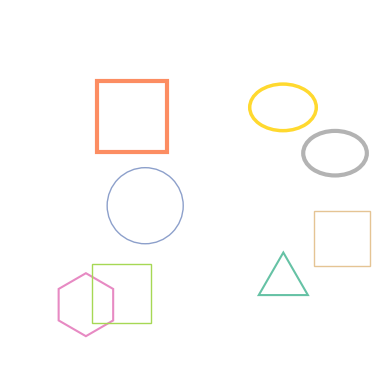[{"shape": "triangle", "thickness": 1.5, "radius": 0.37, "center": [0.736, 0.27]}, {"shape": "square", "thickness": 3, "radius": 0.46, "center": [0.343, 0.698]}, {"shape": "circle", "thickness": 1, "radius": 0.49, "center": [0.377, 0.466]}, {"shape": "hexagon", "thickness": 1.5, "radius": 0.41, "center": [0.223, 0.209]}, {"shape": "square", "thickness": 1, "radius": 0.38, "center": [0.316, 0.239]}, {"shape": "oval", "thickness": 2.5, "radius": 0.43, "center": [0.735, 0.721]}, {"shape": "square", "thickness": 1, "radius": 0.36, "center": [0.888, 0.38]}, {"shape": "oval", "thickness": 3, "radius": 0.41, "center": [0.87, 0.602]}]